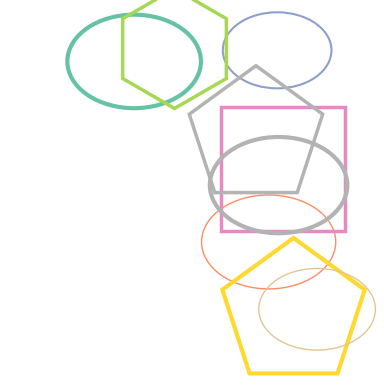[{"shape": "oval", "thickness": 3, "radius": 0.87, "center": [0.348, 0.84]}, {"shape": "oval", "thickness": 1, "radius": 0.87, "center": [0.698, 0.372]}, {"shape": "oval", "thickness": 1.5, "radius": 0.71, "center": [0.72, 0.869]}, {"shape": "square", "thickness": 2.5, "radius": 0.8, "center": [0.736, 0.561]}, {"shape": "hexagon", "thickness": 2.5, "radius": 0.78, "center": [0.453, 0.874]}, {"shape": "pentagon", "thickness": 3, "radius": 0.97, "center": [0.762, 0.187]}, {"shape": "oval", "thickness": 1, "radius": 0.76, "center": [0.824, 0.197]}, {"shape": "pentagon", "thickness": 2.5, "radius": 0.91, "center": [0.665, 0.647]}, {"shape": "oval", "thickness": 3, "radius": 0.89, "center": [0.724, 0.519]}]